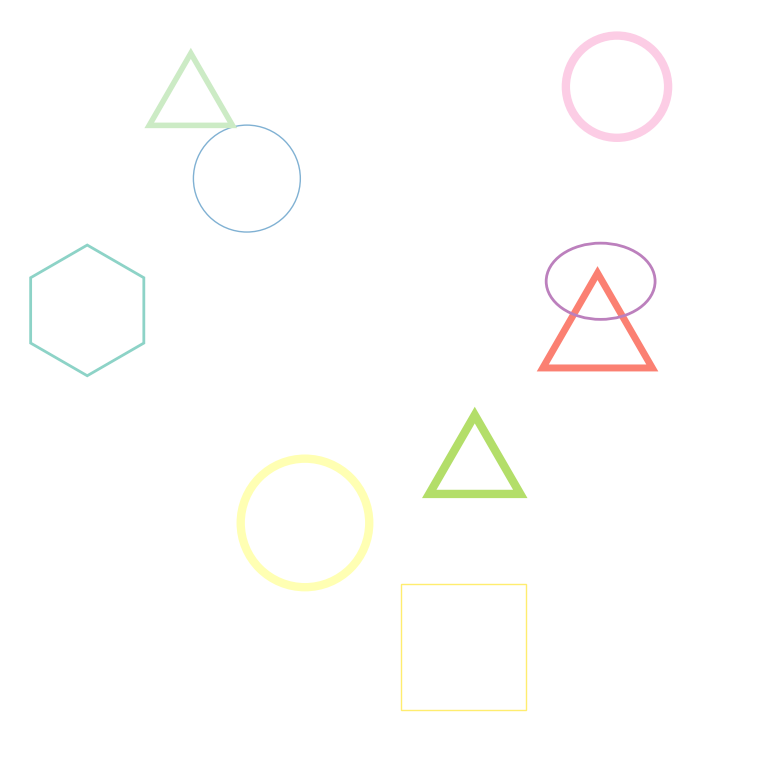[{"shape": "hexagon", "thickness": 1, "radius": 0.42, "center": [0.113, 0.597]}, {"shape": "circle", "thickness": 3, "radius": 0.42, "center": [0.396, 0.321]}, {"shape": "triangle", "thickness": 2.5, "radius": 0.41, "center": [0.776, 0.563]}, {"shape": "circle", "thickness": 0.5, "radius": 0.35, "center": [0.321, 0.768]}, {"shape": "triangle", "thickness": 3, "radius": 0.34, "center": [0.617, 0.393]}, {"shape": "circle", "thickness": 3, "radius": 0.33, "center": [0.801, 0.887]}, {"shape": "oval", "thickness": 1, "radius": 0.35, "center": [0.78, 0.635]}, {"shape": "triangle", "thickness": 2, "radius": 0.31, "center": [0.248, 0.868]}, {"shape": "square", "thickness": 0.5, "radius": 0.41, "center": [0.602, 0.16]}]